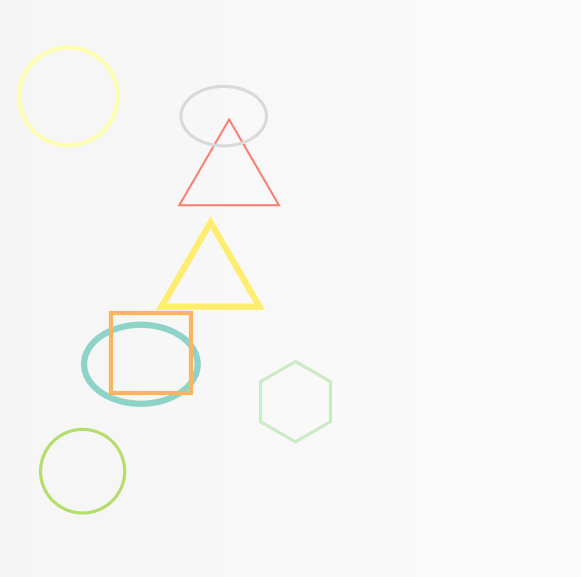[{"shape": "oval", "thickness": 3, "radius": 0.49, "center": [0.242, 0.368]}, {"shape": "circle", "thickness": 2, "radius": 0.42, "center": [0.118, 0.832]}, {"shape": "triangle", "thickness": 1, "radius": 0.49, "center": [0.394, 0.693]}, {"shape": "square", "thickness": 2, "radius": 0.34, "center": [0.26, 0.388]}, {"shape": "circle", "thickness": 1.5, "radius": 0.36, "center": [0.142, 0.183]}, {"shape": "oval", "thickness": 1.5, "radius": 0.37, "center": [0.385, 0.798]}, {"shape": "hexagon", "thickness": 1.5, "radius": 0.35, "center": [0.508, 0.304]}, {"shape": "triangle", "thickness": 3, "radius": 0.49, "center": [0.362, 0.517]}]